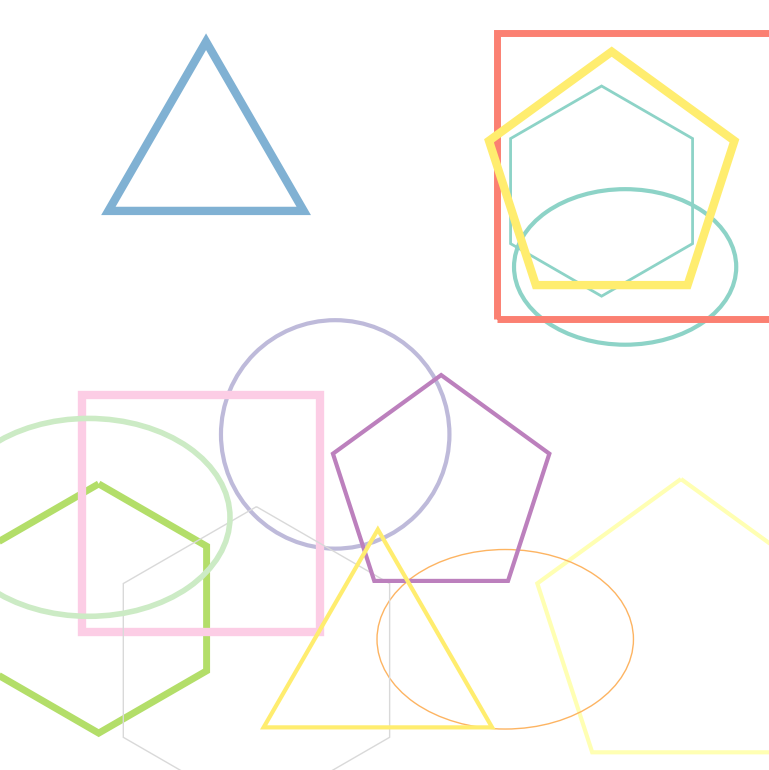[{"shape": "oval", "thickness": 1.5, "radius": 0.72, "center": [0.812, 0.653]}, {"shape": "hexagon", "thickness": 1, "radius": 0.68, "center": [0.781, 0.752]}, {"shape": "pentagon", "thickness": 1.5, "radius": 0.98, "center": [0.884, 0.182]}, {"shape": "circle", "thickness": 1.5, "radius": 0.74, "center": [0.435, 0.436]}, {"shape": "square", "thickness": 2.5, "radius": 0.93, "center": [0.831, 0.772]}, {"shape": "triangle", "thickness": 3, "radius": 0.73, "center": [0.268, 0.799]}, {"shape": "oval", "thickness": 0.5, "radius": 0.83, "center": [0.656, 0.17]}, {"shape": "hexagon", "thickness": 2.5, "radius": 0.81, "center": [0.128, 0.21]}, {"shape": "square", "thickness": 3, "radius": 0.77, "center": [0.261, 0.333]}, {"shape": "hexagon", "thickness": 0.5, "radius": 1.0, "center": [0.333, 0.142]}, {"shape": "pentagon", "thickness": 1.5, "radius": 0.74, "center": [0.573, 0.365]}, {"shape": "oval", "thickness": 2, "radius": 0.92, "center": [0.115, 0.328]}, {"shape": "triangle", "thickness": 1.5, "radius": 0.86, "center": [0.491, 0.141]}, {"shape": "pentagon", "thickness": 3, "radius": 0.84, "center": [0.794, 0.765]}]